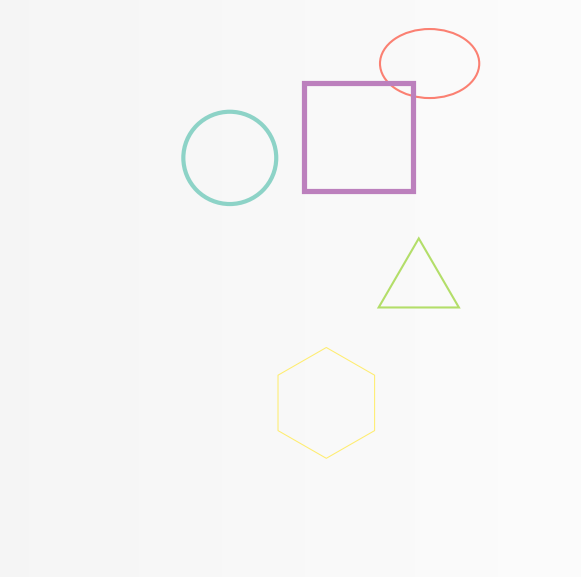[{"shape": "circle", "thickness": 2, "radius": 0.4, "center": [0.395, 0.726]}, {"shape": "oval", "thickness": 1, "radius": 0.43, "center": [0.739, 0.889]}, {"shape": "triangle", "thickness": 1, "radius": 0.4, "center": [0.72, 0.507]}, {"shape": "square", "thickness": 2.5, "radius": 0.47, "center": [0.617, 0.762]}, {"shape": "hexagon", "thickness": 0.5, "radius": 0.48, "center": [0.561, 0.301]}]